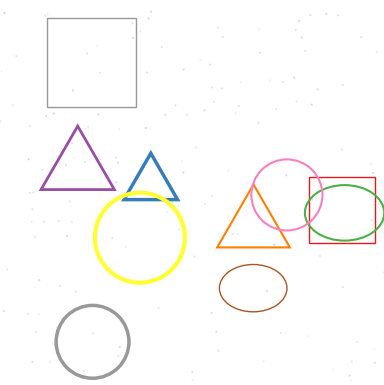[{"shape": "square", "thickness": 1, "radius": 0.43, "center": [0.889, 0.454]}, {"shape": "triangle", "thickness": 2.5, "radius": 0.4, "center": [0.392, 0.522]}, {"shape": "oval", "thickness": 1.5, "radius": 0.52, "center": [0.895, 0.447]}, {"shape": "triangle", "thickness": 2, "radius": 0.55, "center": [0.202, 0.563]}, {"shape": "triangle", "thickness": 1.5, "radius": 0.54, "center": [0.658, 0.412]}, {"shape": "circle", "thickness": 3, "radius": 0.58, "center": [0.363, 0.383]}, {"shape": "oval", "thickness": 1, "radius": 0.44, "center": [0.658, 0.252]}, {"shape": "circle", "thickness": 1.5, "radius": 0.46, "center": [0.745, 0.494]}, {"shape": "square", "thickness": 1, "radius": 0.58, "center": [0.237, 0.837]}, {"shape": "circle", "thickness": 2.5, "radius": 0.47, "center": [0.24, 0.112]}]